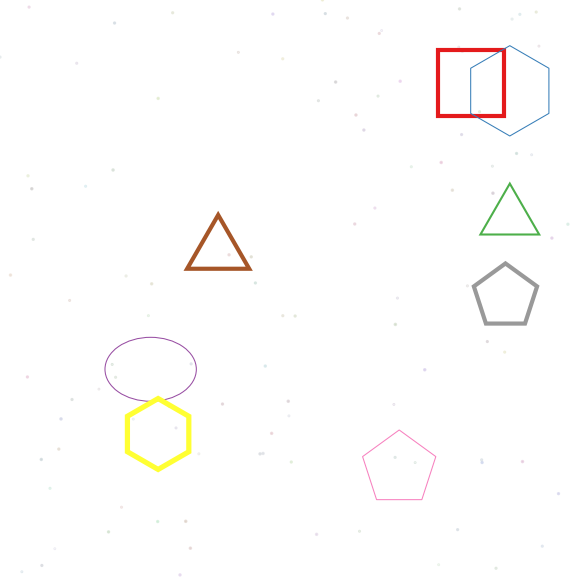[{"shape": "square", "thickness": 2, "radius": 0.29, "center": [0.816, 0.855]}, {"shape": "hexagon", "thickness": 0.5, "radius": 0.39, "center": [0.883, 0.842]}, {"shape": "triangle", "thickness": 1, "radius": 0.29, "center": [0.883, 0.622]}, {"shape": "oval", "thickness": 0.5, "radius": 0.4, "center": [0.261, 0.36]}, {"shape": "hexagon", "thickness": 2.5, "radius": 0.31, "center": [0.274, 0.248]}, {"shape": "triangle", "thickness": 2, "radius": 0.31, "center": [0.378, 0.565]}, {"shape": "pentagon", "thickness": 0.5, "radius": 0.33, "center": [0.691, 0.188]}, {"shape": "pentagon", "thickness": 2, "radius": 0.29, "center": [0.875, 0.485]}]